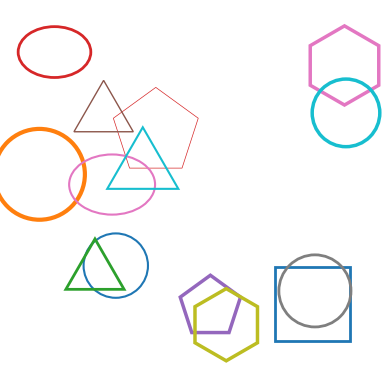[{"shape": "circle", "thickness": 1.5, "radius": 0.42, "center": [0.301, 0.31]}, {"shape": "square", "thickness": 2, "radius": 0.48, "center": [0.812, 0.211]}, {"shape": "circle", "thickness": 3, "radius": 0.59, "center": [0.103, 0.547]}, {"shape": "triangle", "thickness": 2, "radius": 0.44, "center": [0.247, 0.292]}, {"shape": "pentagon", "thickness": 0.5, "radius": 0.58, "center": [0.405, 0.657]}, {"shape": "oval", "thickness": 2, "radius": 0.47, "center": [0.142, 0.865]}, {"shape": "pentagon", "thickness": 2.5, "radius": 0.41, "center": [0.546, 0.203]}, {"shape": "triangle", "thickness": 1, "radius": 0.44, "center": [0.269, 0.702]}, {"shape": "oval", "thickness": 1.5, "radius": 0.56, "center": [0.291, 0.521]}, {"shape": "hexagon", "thickness": 2.5, "radius": 0.51, "center": [0.895, 0.83]}, {"shape": "circle", "thickness": 2, "radius": 0.47, "center": [0.818, 0.244]}, {"shape": "hexagon", "thickness": 2.5, "radius": 0.47, "center": [0.588, 0.157]}, {"shape": "triangle", "thickness": 1.5, "radius": 0.53, "center": [0.371, 0.563]}, {"shape": "circle", "thickness": 2.5, "radius": 0.44, "center": [0.899, 0.707]}]